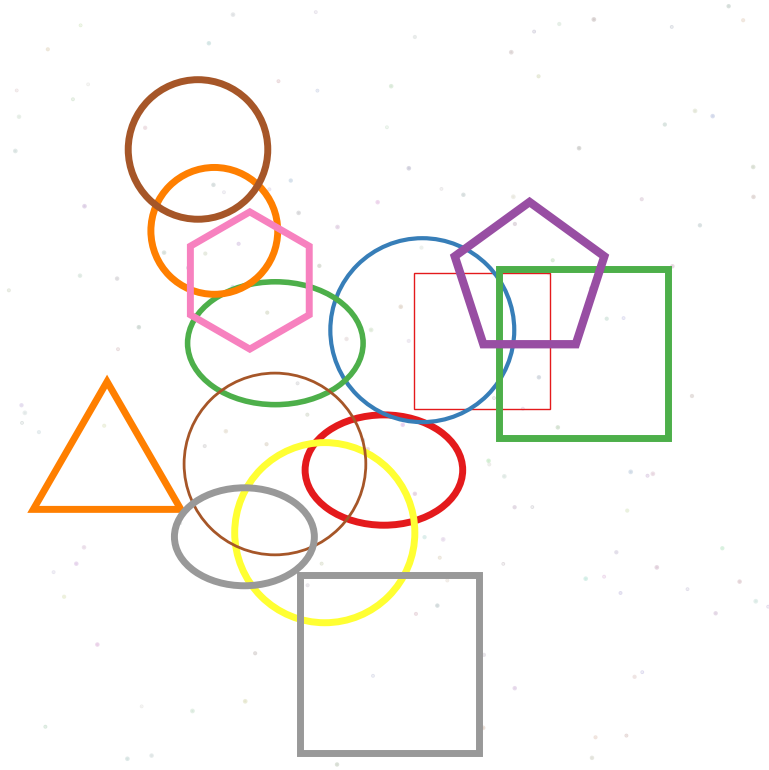[{"shape": "oval", "thickness": 2.5, "radius": 0.51, "center": [0.499, 0.39]}, {"shape": "square", "thickness": 0.5, "radius": 0.44, "center": [0.626, 0.557]}, {"shape": "circle", "thickness": 1.5, "radius": 0.6, "center": [0.548, 0.571]}, {"shape": "square", "thickness": 2.5, "radius": 0.55, "center": [0.758, 0.541]}, {"shape": "oval", "thickness": 2, "radius": 0.57, "center": [0.358, 0.554]}, {"shape": "pentagon", "thickness": 3, "radius": 0.51, "center": [0.688, 0.636]}, {"shape": "circle", "thickness": 2.5, "radius": 0.41, "center": [0.278, 0.7]}, {"shape": "triangle", "thickness": 2.5, "radius": 0.55, "center": [0.139, 0.394]}, {"shape": "circle", "thickness": 2.5, "radius": 0.58, "center": [0.422, 0.308]}, {"shape": "circle", "thickness": 2.5, "radius": 0.45, "center": [0.257, 0.806]}, {"shape": "circle", "thickness": 1, "radius": 0.59, "center": [0.357, 0.397]}, {"shape": "hexagon", "thickness": 2.5, "radius": 0.45, "center": [0.324, 0.636]}, {"shape": "square", "thickness": 2.5, "radius": 0.58, "center": [0.506, 0.138]}, {"shape": "oval", "thickness": 2.5, "radius": 0.45, "center": [0.317, 0.303]}]